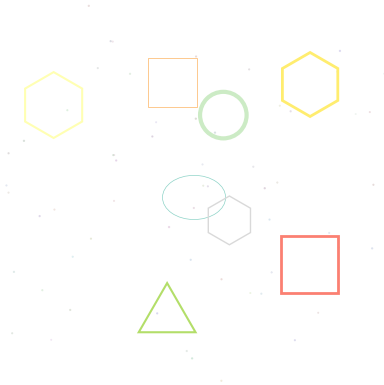[{"shape": "oval", "thickness": 0.5, "radius": 0.41, "center": [0.504, 0.487]}, {"shape": "hexagon", "thickness": 1.5, "radius": 0.43, "center": [0.139, 0.727]}, {"shape": "square", "thickness": 2, "radius": 0.37, "center": [0.804, 0.313]}, {"shape": "square", "thickness": 0.5, "radius": 0.32, "center": [0.448, 0.785]}, {"shape": "triangle", "thickness": 1.5, "radius": 0.43, "center": [0.434, 0.18]}, {"shape": "hexagon", "thickness": 1, "radius": 0.32, "center": [0.596, 0.428]}, {"shape": "circle", "thickness": 3, "radius": 0.3, "center": [0.58, 0.701]}, {"shape": "hexagon", "thickness": 2, "radius": 0.42, "center": [0.805, 0.781]}]